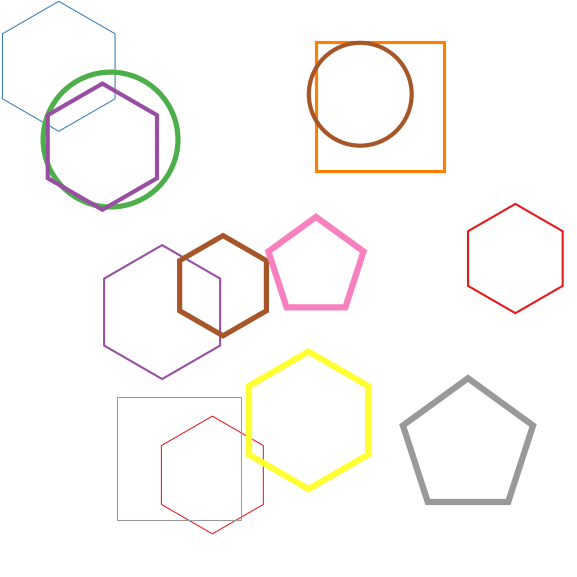[{"shape": "hexagon", "thickness": 1, "radius": 0.47, "center": [0.892, 0.551]}, {"shape": "hexagon", "thickness": 0.5, "radius": 0.51, "center": [0.368, 0.177]}, {"shape": "hexagon", "thickness": 0.5, "radius": 0.56, "center": [0.102, 0.884]}, {"shape": "circle", "thickness": 2.5, "radius": 0.58, "center": [0.191, 0.758]}, {"shape": "hexagon", "thickness": 1, "radius": 0.58, "center": [0.281, 0.459]}, {"shape": "hexagon", "thickness": 2, "radius": 0.55, "center": [0.177, 0.745]}, {"shape": "square", "thickness": 1.5, "radius": 0.56, "center": [0.658, 0.815]}, {"shape": "hexagon", "thickness": 3, "radius": 0.6, "center": [0.534, 0.271]}, {"shape": "circle", "thickness": 2, "radius": 0.45, "center": [0.624, 0.836]}, {"shape": "hexagon", "thickness": 2.5, "radius": 0.43, "center": [0.386, 0.504]}, {"shape": "pentagon", "thickness": 3, "radius": 0.43, "center": [0.547, 0.537]}, {"shape": "pentagon", "thickness": 3, "radius": 0.59, "center": [0.81, 0.226]}, {"shape": "square", "thickness": 0.5, "radius": 0.54, "center": [0.311, 0.205]}]